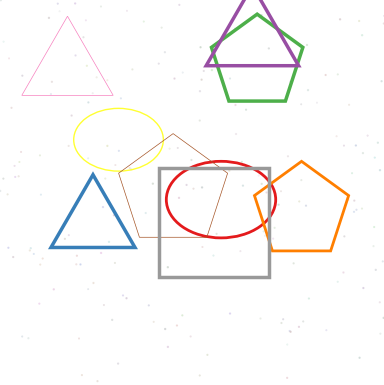[{"shape": "oval", "thickness": 2, "radius": 0.71, "center": [0.574, 0.482]}, {"shape": "triangle", "thickness": 2.5, "radius": 0.63, "center": [0.242, 0.42]}, {"shape": "pentagon", "thickness": 2.5, "radius": 0.62, "center": [0.668, 0.838]}, {"shape": "triangle", "thickness": 2.5, "radius": 0.69, "center": [0.656, 0.899]}, {"shape": "pentagon", "thickness": 2, "radius": 0.64, "center": [0.783, 0.452]}, {"shape": "oval", "thickness": 1, "radius": 0.58, "center": [0.308, 0.637]}, {"shape": "pentagon", "thickness": 0.5, "radius": 0.74, "center": [0.45, 0.504]}, {"shape": "triangle", "thickness": 0.5, "radius": 0.68, "center": [0.175, 0.821]}, {"shape": "square", "thickness": 2.5, "radius": 0.71, "center": [0.555, 0.422]}]